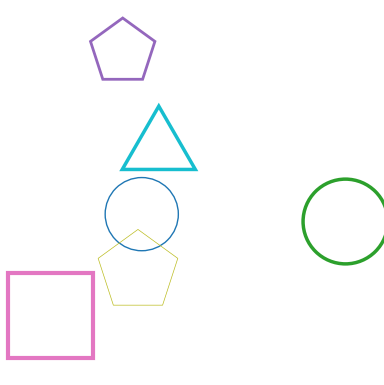[{"shape": "circle", "thickness": 1, "radius": 0.48, "center": [0.368, 0.444]}, {"shape": "circle", "thickness": 2.5, "radius": 0.55, "center": [0.897, 0.425]}, {"shape": "pentagon", "thickness": 2, "radius": 0.44, "center": [0.319, 0.865]}, {"shape": "square", "thickness": 3, "radius": 0.55, "center": [0.132, 0.181]}, {"shape": "pentagon", "thickness": 0.5, "radius": 0.54, "center": [0.358, 0.295]}, {"shape": "triangle", "thickness": 2.5, "radius": 0.55, "center": [0.412, 0.615]}]